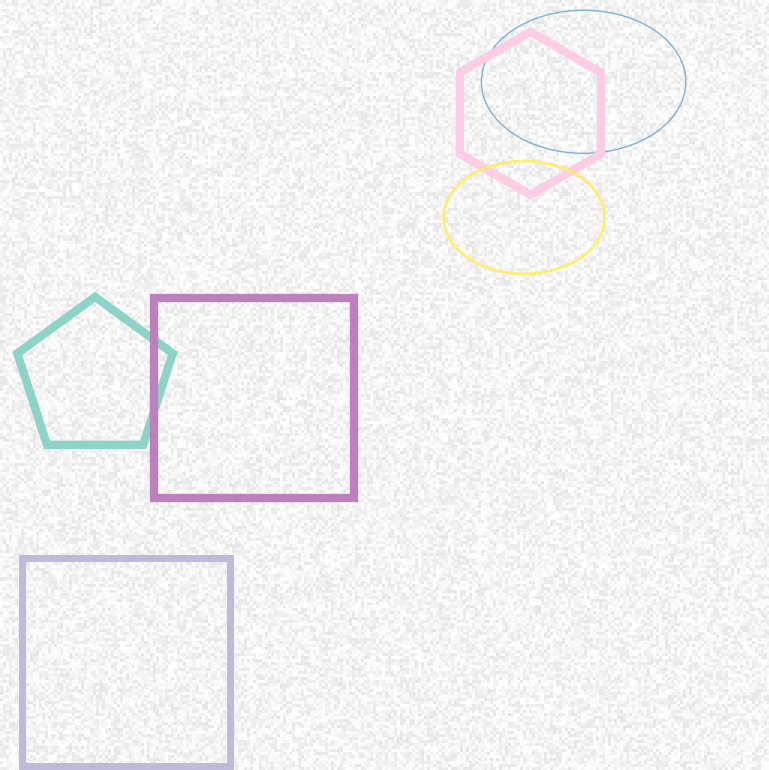[{"shape": "pentagon", "thickness": 3, "radius": 0.53, "center": [0.123, 0.508]}, {"shape": "square", "thickness": 2.5, "radius": 0.68, "center": [0.163, 0.14]}, {"shape": "oval", "thickness": 0.5, "radius": 0.66, "center": [0.758, 0.894]}, {"shape": "hexagon", "thickness": 3, "radius": 0.53, "center": [0.689, 0.853]}, {"shape": "square", "thickness": 3, "radius": 0.65, "center": [0.33, 0.483]}, {"shape": "oval", "thickness": 1, "radius": 0.52, "center": [0.681, 0.718]}]